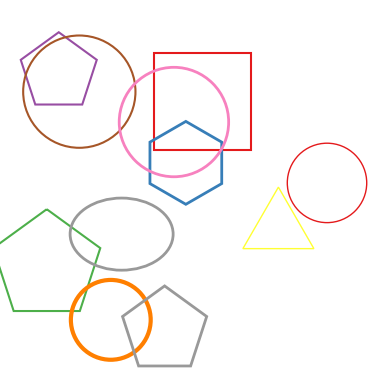[{"shape": "square", "thickness": 1.5, "radius": 0.63, "center": [0.526, 0.737]}, {"shape": "circle", "thickness": 1, "radius": 0.52, "center": [0.849, 0.525]}, {"shape": "hexagon", "thickness": 2, "radius": 0.54, "center": [0.483, 0.577]}, {"shape": "pentagon", "thickness": 1.5, "radius": 0.73, "center": [0.121, 0.31]}, {"shape": "pentagon", "thickness": 1.5, "radius": 0.52, "center": [0.153, 0.812]}, {"shape": "circle", "thickness": 3, "radius": 0.52, "center": [0.288, 0.169]}, {"shape": "triangle", "thickness": 1, "radius": 0.53, "center": [0.723, 0.407]}, {"shape": "circle", "thickness": 1.5, "radius": 0.73, "center": [0.206, 0.762]}, {"shape": "circle", "thickness": 2, "radius": 0.71, "center": [0.452, 0.683]}, {"shape": "pentagon", "thickness": 2, "radius": 0.57, "center": [0.428, 0.142]}, {"shape": "oval", "thickness": 2, "radius": 0.67, "center": [0.316, 0.392]}]